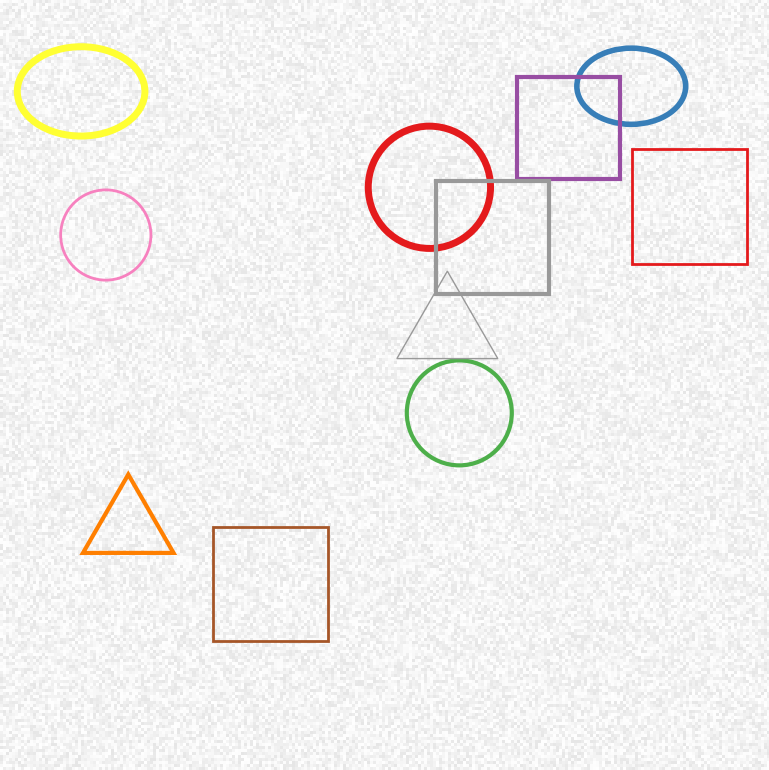[{"shape": "circle", "thickness": 2.5, "radius": 0.4, "center": [0.558, 0.757]}, {"shape": "square", "thickness": 1, "radius": 0.37, "center": [0.895, 0.732]}, {"shape": "oval", "thickness": 2, "radius": 0.35, "center": [0.82, 0.888]}, {"shape": "circle", "thickness": 1.5, "radius": 0.34, "center": [0.596, 0.464]}, {"shape": "square", "thickness": 1.5, "radius": 0.33, "center": [0.738, 0.834]}, {"shape": "triangle", "thickness": 1.5, "radius": 0.34, "center": [0.167, 0.316]}, {"shape": "oval", "thickness": 2.5, "radius": 0.41, "center": [0.105, 0.881]}, {"shape": "square", "thickness": 1, "radius": 0.37, "center": [0.351, 0.241]}, {"shape": "circle", "thickness": 1, "radius": 0.29, "center": [0.137, 0.695]}, {"shape": "square", "thickness": 1.5, "radius": 0.37, "center": [0.64, 0.692]}, {"shape": "triangle", "thickness": 0.5, "radius": 0.38, "center": [0.581, 0.572]}]